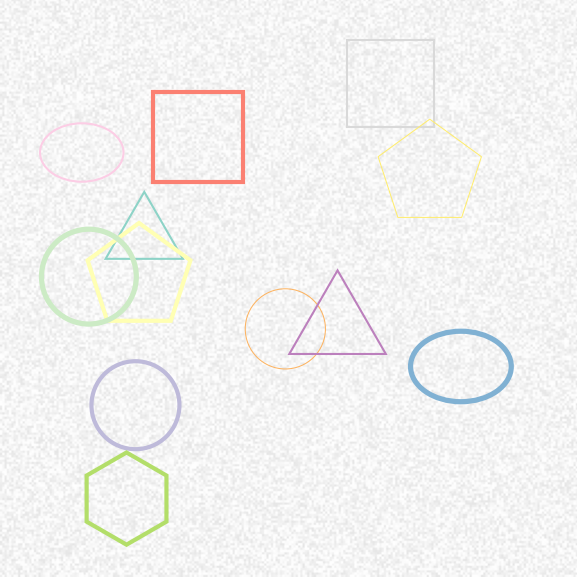[{"shape": "triangle", "thickness": 1, "radius": 0.39, "center": [0.25, 0.59]}, {"shape": "pentagon", "thickness": 2, "radius": 0.47, "center": [0.241, 0.519]}, {"shape": "circle", "thickness": 2, "radius": 0.38, "center": [0.235, 0.297]}, {"shape": "square", "thickness": 2, "radius": 0.39, "center": [0.342, 0.762]}, {"shape": "oval", "thickness": 2.5, "radius": 0.44, "center": [0.798, 0.365]}, {"shape": "circle", "thickness": 0.5, "radius": 0.35, "center": [0.494, 0.43]}, {"shape": "hexagon", "thickness": 2, "radius": 0.4, "center": [0.219, 0.136]}, {"shape": "oval", "thickness": 1, "radius": 0.36, "center": [0.142, 0.735]}, {"shape": "square", "thickness": 1, "radius": 0.38, "center": [0.676, 0.855]}, {"shape": "triangle", "thickness": 1, "radius": 0.48, "center": [0.585, 0.434]}, {"shape": "circle", "thickness": 2.5, "radius": 0.41, "center": [0.154, 0.52]}, {"shape": "pentagon", "thickness": 0.5, "radius": 0.47, "center": [0.744, 0.699]}]